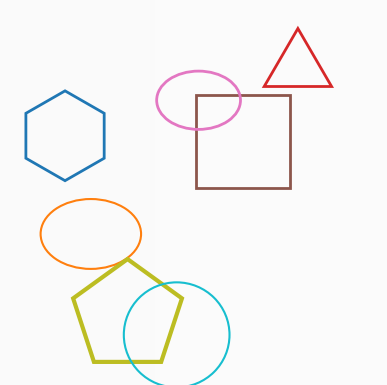[{"shape": "hexagon", "thickness": 2, "radius": 0.58, "center": [0.168, 0.647]}, {"shape": "oval", "thickness": 1.5, "radius": 0.65, "center": [0.234, 0.392]}, {"shape": "triangle", "thickness": 2, "radius": 0.5, "center": [0.769, 0.826]}, {"shape": "square", "thickness": 2, "radius": 0.6, "center": [0.627, 0.632]}, {"shape": "oval", "thickness": 2, "radius": 0.54, "center": [0.512, 0.74]}, {"shape": "pentagon", "thickness": 3, "radius": 0.74, "center": [0.329, 0.179]}, {"shape": "circle", "thickness": 1.5, "radius": 0.68, "center": [0.456, 0.13]}]